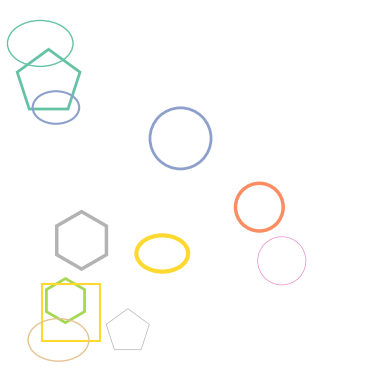[{"shape": "pentagon", "thickness": 2, "radius": 0.43, "center": [0.126, 0.786]}, {"shape": "oval", "thickness": 1, "radius": 0.43, "center": [0.105, 0.887]}, {"shape": "circle", "thickness": 2.5, "radius": 0.31, "center": [0.674, 0.462]}, {"shape": "oval", "thickness": 1.5, "radius": 0.3, "center": [0.145, 0.721]}, {"shape": "circle", "thickness": 2, "radius": 0.4, "center": [0.469, 0.641]}, {"shape": "circle", "thickness": 0.5, "radius": 0.31, "center": [0.732, 0.322]}, {"shape": "hexagon", "thickness": 2, "radius": 0.29, "center": [0.17, 0.219]}, {"shape": "oval", "thickness": 3, "radius": 0.34, "center": [0.422, 0.342]}, {"shape": "square", "thickness": 1.5, "radius": 0.37, "center": [0.184, 0.189]}, {"shape": "oval", "thickness": 1, "radius": 0.39, "center": [0.152, 0.117]}, {"shape": "hexagon", "thickness": 2.5, "radius": 0.37, "center": [0.212, 0.376]}, {"shape": "pentagon", "thickness": 0.5, "radius": 0.29, "center": [0.332, 0.139]}]